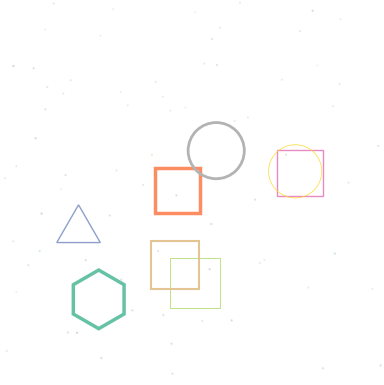[{"shape": "hexagon", "thickness": 2.5, "radius": 0.38, "center": [0.256, 0.222]}, {"shape": "square", "thickness": 2.5, "radius": 0.29, "center": [0.462, 0.506]}, {"shape": "triangle", "thickness": 1, "radius": 0.33, "center": [0.204, 0.403]}, {"shape": "square", "thickness": 1, "radius": 0.29, "center": [0.779, 0.551]}, {"shape": "square", "thickness": 0.5, "radius": 0.32, "center": [0.505, 0.266]}, {"shape": "circle", "thickness": 0.5, "radius": 0.35, "center": [0.767, 0.555]}, {"shape": "square", "thickness": 1.5, "radius": 0.31, "center": [0.454, 0.311]}, {"shape": "circle", "thickness": 2, "radius": 0.36, "center": [0.562, 0.609]}]